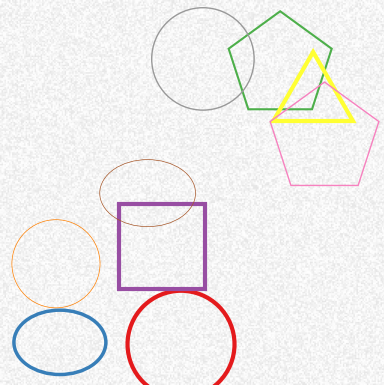[{"shape": "circle", "thickness": 3, "radius": 0.69, "center": [0.47, 0.106]}, {"shape": "oval", "thickness": 2.5, "radius": 0.6, "center": [0.156, 0.111]}, {"shape": "pentagon", "thickness": 1.5, "radius": 0.7, "center": [0.728, 0.83]}, {"shape": "square", "thickness": 3, "radius": 0.56, "center": [0.42, 0.36]}, {"shape": "circle", "thickness": 0.5, "radius": 0.57, "center": [0.145, 0.315]}, {"shape": "triangle", "thickness": 3, "radius": 0.6, "center": [0.813, 0.745]}, {"shape": "oval", "thickness": 0.5, "radius": 0.62, "center": [0.383, 0.498]}, {"shape": "pentagon", "thickness": 1, "radius": 0.74, "center": [0.843, 0.638]}, {"shape": "circle", "thickness": 1, "radius": 0.67, "center": [0.527, 0.847]}]